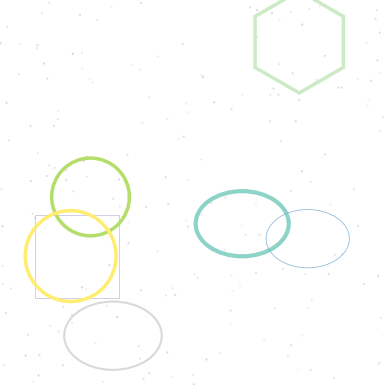[{"shape": "oval", "thickness": 3, "radius": 0.6, "center": [0.629, 0.419]}, {"shape": "square", "thickness": 0.5, "radius": 0.54, "center": [0.2, 0.334]}, {"shape": "oval", "thickness": 0.5, "radius": 0.54, "center": [0.799, 0.38]}, {"shape": "circle", "thickness": 2.5, "radius": 0.5, "center": [0.235, 0.488]}, {"shape": "oval", "thickness": 1.5, "radius": 0.63, "center": [0.293, 0.128]}, {"shape": "hexagon", "thickness": 2.5, "radius": 0.66, "center": [0.777, 0.891]}, {"shape": "circle", "thickness": 2.5, "radius": 0.59, "center": [0.184, 0.335]}]